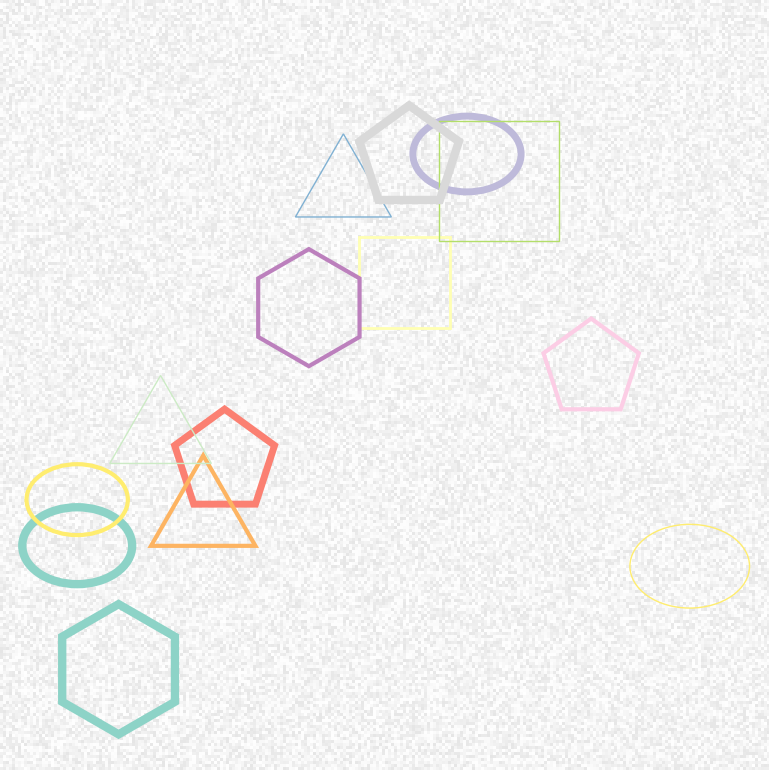[{"shape": "hexagon", "thickness": 3, "radius": 0.42, "center": [0.154, 0.131]}, {"shape": "oval", "thickness": 3, "radius": 0.36, "center": [0.1, 0.291]}, {"shape": "square", "thickness": 1, "radius": 0.3, "center": [0.526, 0.634]}, {"shape": "oval", "thickness": 2.5, "radius": 0.35, "center": [0.606, 0.8]}, {"shape": "pentagon", "thickness": 2.5, "radius": 0.34, "center": [0.292, 0.4]}, {"shape": "triangle", "thickness": 0.5, "radius": 0.36, "center": [0.446, 0.754]}, {"shape": "triangle", "thickness": 1.5, "radius": 0.39, "center": [0.264, 0.33]}, {"shape": "square", "thickness": 0.5, "radius": 0.39, "center": [0.648, 0.765]}, {"shape": "pentagon", "thickness": 1.5, "radius": 0.33, "center": [0.768, 0.521]}, {"shape": "pentagon", "thickness": 3, "radius": 0.34, "center": [0.531, 0.795]}, {"shape": "hexagon", "thickness": 1.5, "radius": 0.38, "center": [0.401, 0.6]}, {"shape": "triangle", "thickness": 0.5, "radius": 0.38, "center": [0.209, 0.436]}, {"shape": "oval", "thickness": 0.5, "radius": 0.39, "center": [0.896, 0.265]}, {"shape": "oval", "thickness": 1.5, "radius": 0.33, "center": [0.1, 0.351]}]